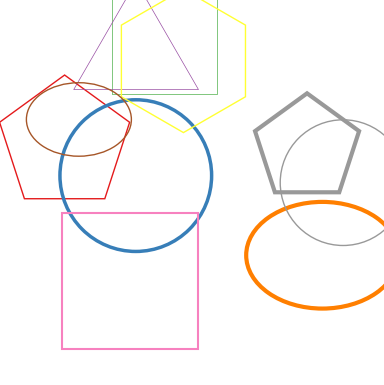[{"shape": "pentagon", "thickness": 1, "radius": 0.89, "center": [0.168, 0.627]}, {"shape": "circle", "thickness": 2.5, "radius": 0.98, "center": [0.353, 0.544]}, {"shape": "square", "thickness": 0.5, "radius": 0.68, "center": [0.428, 0.891]}, {"shape": "triangle", "thickness": 0.5, "radius": 0.94, "center": [0.354, 0.861]}, {"shape": "oval", "thickness": 3, "radius": 0.99, "center": [0.837, 0.337]}, {"shape": "hexagon", "thickness": 1, "radius": 0.93, "center": [0.476, 0.842]}, {"shape": "oval", "thickness": 1, "radius": 0.68, "center": [0.205, 0.69]}, {"shape": "square", "thickness": 1.5, "radius": 0.88, "center": [0.338, 0.271]}, {"shape": "circle", "thickness": 1, "radius": 0.82, "center": [0.891, 0.526]}, {"shape": "pentagon", "thickness": 3, "radius": 0.71, "center": [0.798, 0.616]}]